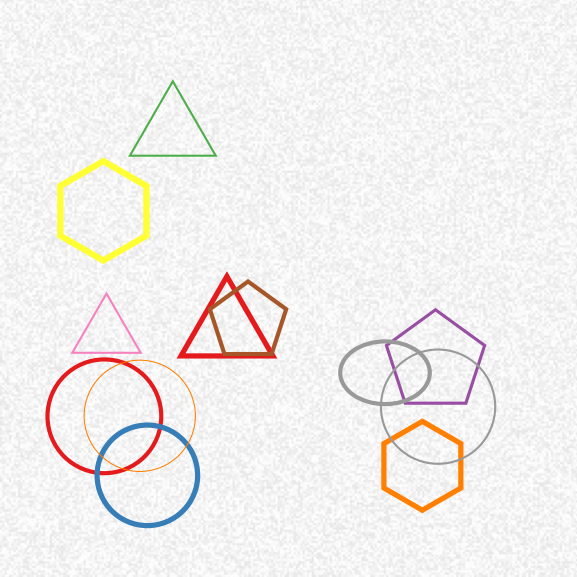[{"shape": "circle", "thickness": 2, "radius": 0.49, "center": [0.181, 0.278]}, {"shape": "triangle", "thickness": 2.5, "radius": 0.46, "center": [0.393, 0.429]}, {"shape": "circle", "thickness": 2.5, "radius": 0.44, "center": [0.255, 0.176]}, {"shape": "triangle", "thickness": 1, "radius": 0.43, "center": [0.299, 0.772]}, {"shape": "pentagon", "thickness": 1.5, "radius": 0.45, "center": [0.754, 0.373]}, {"shape": "circle", "thickness": 0.5, "radius": 0.48, "center": [0.242, 0.279]}, {"shape": "hexagon", "thickness": 2.5, "radius": 0.38, "center": [0.731, 0.193]}, {"shape": "hexagon", "thickness": 3, "radius": 0.43, "center": [0.179, 0.634]}, {"shape": "pentagon", "thickness": 2, "radius": 0.35, "center": [0.429, 0.442]}, {"shape": "triangle", "thickness": 1, "radius": 0.34, "center": [0.184, 0.422]}, {"shape": "circle", "thickness": 1, "radius": 0.49, "center": [0.759, 0.295]}, {"shape": "oval", "thickness": 2, "radius": 0.39, "center": [0.667, 0.354]}]